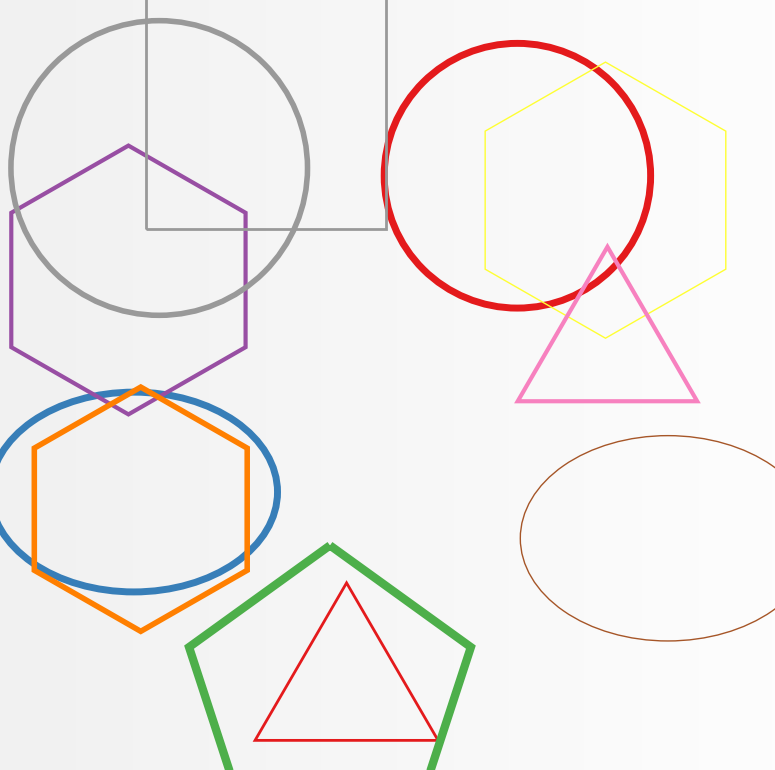[{"shape": "triangle", "thickness": 1, "radius": 0.68, "center": [0.447, 0.107]}, {"shape": "circle", "thickness": 2.5, "radius": 0.86, "center": [0.668, 0.772]}, {"shape": "oval", "thickness": 2.5, "radius": 0.93, "center": [0.173, 0.361]}, {"shape": "pentagon", "thickness": 3, "radius": 0.96, "center": [0.426, 0.1]}, {"shape": "hexagon", "thickness": 1.5, "radius": 0.87, "center": [0.166, 0.636]}, {"shape": "hexagon", "thickness": 2, "radius": 0.79, "center": [0.182, 0.339]}, {"shape": "hexagon", "thickness": 0.5, "radius": 0.9, "center": [0.781, 0.74]}, {"shape": "oval", "thickness": 0.5, "radius": 0.95, "center": [0.862, 0.301]}, {"shape": "triangle", "thickness": 1.5, "radius": 0.67, "center": [0.784, 0.546]}, {"shape": "circle", "thickness": 2, "radius": 0.96, "center": [0.205, 0.782]}, {"shape": "square", "thickness": 1, "radius": 0.77, "center": [0.343, 0.857]}]